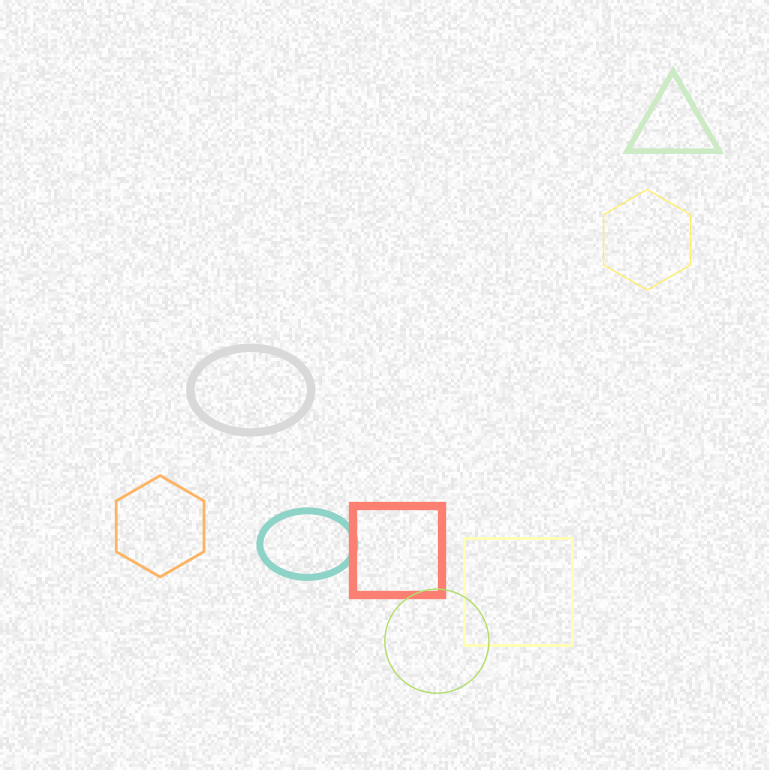[{"shape": "oval", "thickness": 2.5, "radius": 0.31, "center": [0.399, 0.293]}, {"shape": "square", "thickness": 1, "radius": 0.35, "center": [0.673, 0.232]}, {"shape": "square", "thickness": 3, "radius": 0.29, "center": [0.516, 0.285]}, {"shape": "hexagon", "thickness": 1, "radius": 0.33, "center": [0.208, 0.317]}, {"shape": "circle", "thickness": 0.5, "radius": 0.34, "center": [0.567, 0.167]}, {"shape": "oval", "thickness": 3, "radius": 0.39, "center": [0.326, 0.493]}, {"shape": "triangle", "thickness": 2, "radius": 0.35, "center": [0.874, 0.838]}, {"shape": "hexagon", "thickness": 0.5, "radius": 0.33, "center": [0.84, 0.689]}]